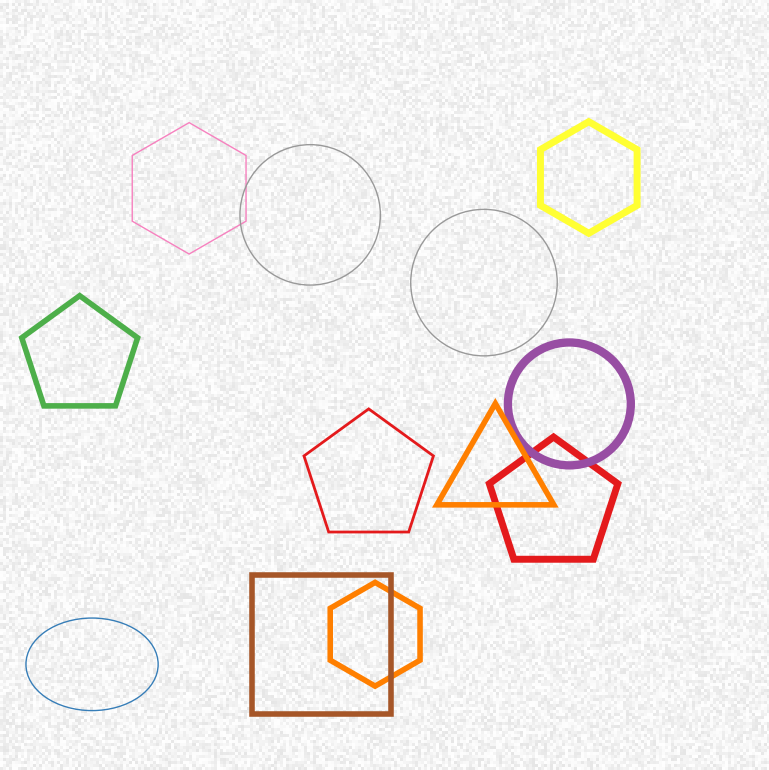[{"shape": "pentagon", "thickness": 2.5, "radius": 0.44, "center": [0.719, 0.345]}, {"shape": "pentagon", "thickness": 1, "radius": 0.44, "center": [0.479, 0.381]}, {"shape": "oval", "thickness": 0.5, "radius": 0.43, "center": [0.12, 0.137]}, {"shape": "pentagon", "thickness": 2, "radius": 0.4, "center": [0.103, 0.537]}, {"shape": "circle", "thickness": 3, "radius": 0.4, "center": [0.739, 0.475]}, {"shape": "triangle", "thickness": 2, "radius": 0.44, "center": [0.643, 0.388]}, {"shape": "hexagon", "thickness": 2, "radius": 0.34, "center": [0.487, 0.176]}, {"shape": "hexagon", "thickness": 2.5, "radius": 0.36, "center": [0.765, 0.769]}, {"shape": "square", "thickness": 2, "radius": 0.45, "center": [0.417, 0.163]}, {"shape": "hexagon", "thickness": 0.5, "radius": 0.43, "center": [0.246, 0.755]}, {"shape": "circle", "thickness": 0.5, "radius": 0.46, "center": [0.403, 0.721]}, {"shape": "circle", "thickness": 0.5, "radius": 0.48, "center": [0.629, 0.633]}]